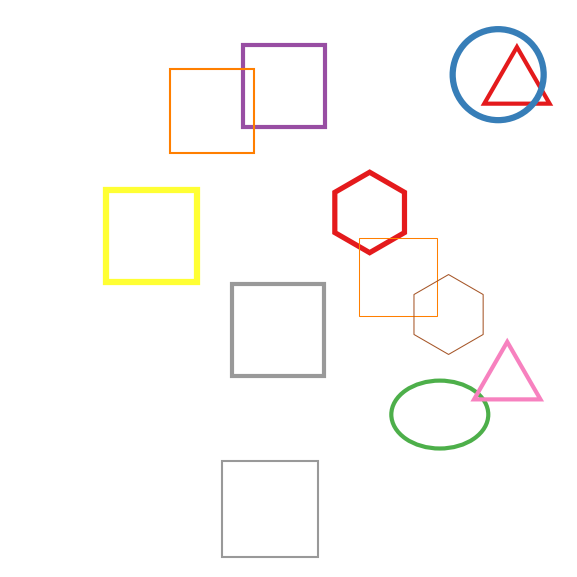[{"shape": "hexagon", "thickness": 2.5, "radius": 0.35, "center": [0.64, 0.631]}, {"shape": "triangle", "thickness": 2, "radius": 0.33, "center": [0.895, 0.852]}, {"shape": "circle", "thickness": 3, "radius": 0.39, "center": [0.863, 0.87]}, {"shape": "oval", "thickness": 2, "radius": 0.42, "center": [0.762, 0.281]}, {"shape": "square", "thickness": 2, "radius": 0.35, "center": [0.492, 0.85]}, {"shape": "square", "thickness": 0.5, "radius": 0.34, "center": [0.689, 0.52]}, {"shape": "square", "thickness": 1, "radius": 0.36, "center": [0.367, 0.807]}, {"shape": "square", "thickness": 3, "radius": 0.4, "center": [0.262, 0.591]}, {"shape": "hexagon", "thickness": 0.5, "radius": 0.35, "center": [0.777, 0.455]}, {"shape": "triangle", "thickness": 2, "radius": 0.33, "center": [0.878, 0.341]}, {"shape": "square", "thickness": 1, "radius": 0.42, "center": [0.468, 0.117]}, {"shape": "square", "thickness": 2, "radius": 0.4, "center": [0.481, 0.427]}]